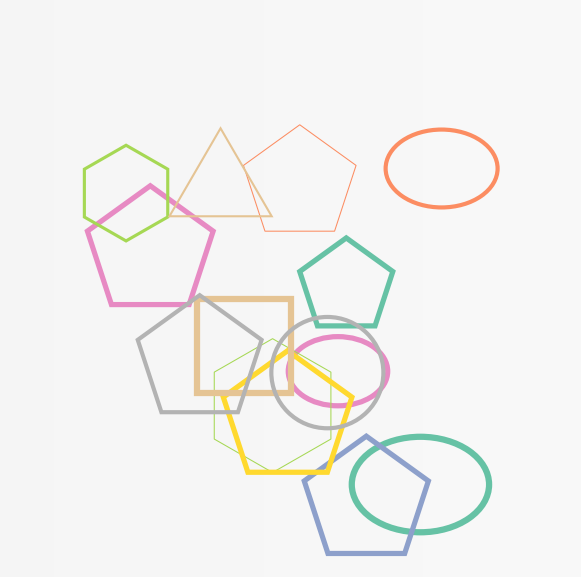[{"shape": "pentagon", "thickness": 2.5, "radius": 0.42, "center": [0.596, 0.503]}, {"shape": "oval", "thickness": 3, "radius": 0.59, "center": [0.723, 0.16]}, {"shape": "pentagon", "thickness": 0.5, "radius": 0.51, "center": [0.516, 0.681]}, {"shape": "oval", "thickness": 2, "radius": 0.48, "center": [0.76, 0.707]}, {"shape": "pentagon", "thickness": 2.5, "radius": 0.56, "center": [0.63, 0.132]}, {"shape": "oval", "thickness": 2.5, "radius": 0.43, "center": [0.581, 0.356]}, {"shape": "pentagon", "thickness": 2.5, "radius": 0.57, "center": [0.259, 0.564]}, {"shape": "hexagon", "thickness": 1.5, "radius": 0.41, "center": [0.217, 0.665]}, {"shape": "hexagon", "thickness": 0.5, "radius": 0.58, "center": [0.469, 0.297]}, {"shape": "pentagon", "thickness": 2.5, "radius": 0.58, "center": [0.495, 0.275]}, {"shape": "triangle", "thickness": 1, "radius": 0.51, "center": [0.379, 0.675]}, {"shape": "square", "thickness": 3, "radius": 0.41, "center": [0.42, 0.4]}, {"shape": "circle", "thickness": 2, "radius": 0.48, "center": [0.563, 0.354]}, {"shape": "pentagon", "thickness": 2, "radius": 0.56, "center": [0.344, 0.376]}]